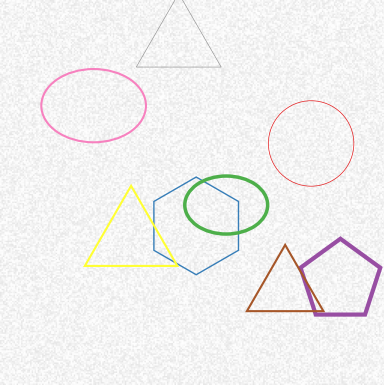[{"shape": "circle", "thickness": 0.5, "radius": 0.55, "center": [0.808, 0.627]}, {"shape": "hexagon", "thickness": 1, "radius": 0.63, "center": [0.51, 0.413]}, {"shape": "oval", "thickness": 2.5, "radius": 0.54, "center": [0.588, 0.467]}, {"shape": "pentagon", "thickness": 3, "radius": 0.54, "center": [0.884, 0.271]}, {"shape": "triangle", "thickness": 1.5, "radius": 0.69, "center": [0.341, 0.379]}, {"shape": "triangle", "thickness": 1.5, "radius": 0.57, "center": [0.741, 0.249]}, {"shape": "oval", "thickness": 1.5, "radius": 0.68, "center": [0.243, 0.726]}, {"shape": "triangle", "thickness": 0.5, "radius": 0.64, "center": [0.464, 0.889]}]